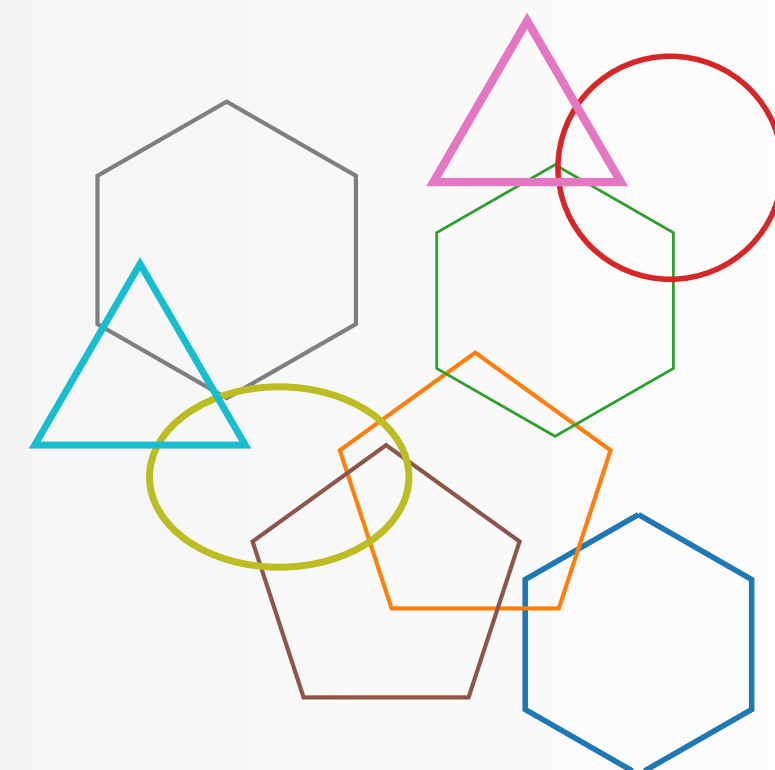[{"shape": "hexagon", "thickness": 2, "radius": 0.84, "center": [0.824, 0.163]}, {"shape": "pentagon", "thickness": 1.5, "radius": 0.92, "center": [0.613, 0.358]}, {"shape": "hexagon", "thickness": 1, "radius": 0.88, "center": [0.716, 0.61]}, {"shape": "circle", "thickness": 2, "radius": 0.72, "center": [0.865, 0.782]}, {"shape": "pentagon", "thickness": 1.5, "radius": 0.91, "center": [0.498, 0.241]}, {"shape": "triangle", "thickness": 3, "radius": 0.7, "center": [0.68, 0.833]}, {"shape": "hexagon", "thickness": 1.5, "radius": 0.96, "center": [0.293, 0.675]}, {"shape": "oval", "thickness": 2.5, "radius": 0.84, "center": [0.36, 0.381]}, {"shape": "triangle", "thickness": 2.5, "radius": 0.78, "center": [0.181, 0.5]}]